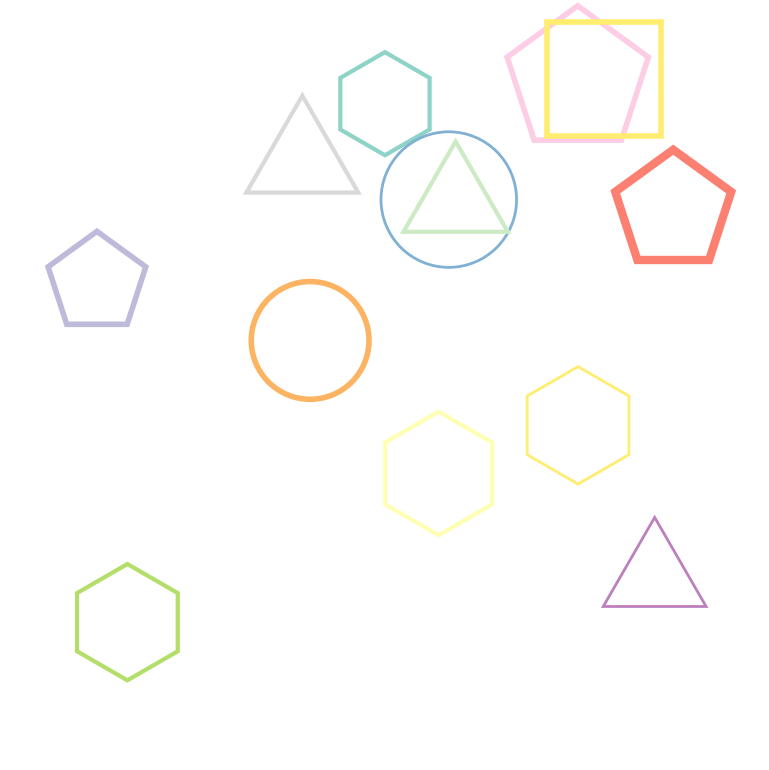[{"shape": "hexagon", "thickness": 1.5, "radius": 0.33, "center": [0.5, 0.865]}, {"shape": "hexagon", "thickness": 1.5, "radius": 0.4, "center": [0.57, 0.385]}, {"shape": "pentagon", "thickness": 2, "radius": 0.33, "center": [0.126, 0.633]}, {"shape": "pentagon", "thickness": 3, "radius": 0.4, "center": [0.874, 0.726]}, {"shape": "circle", "thickness": 1, "radius": 0.44, "center": [0.583, 0.741]}, {"shape": "circle", "thickness": 2, "radius": 0.38, "center": [0.403, 0.558]}, {"shape": "hexagon", "thickness": 1.5, "radius": 0.38, "center": [0.165, 0.192]}, {"shape": "pentagon", "thickness": 2, "radius": 0.48, "center": [0.75, 0.896]}, {"shape": "triangle", "thickness": 1.5, "radius": 0.42, "center": [0.393, 0.792]}, {"shape": "triangle", "thickness": 1, "radius": 0.39, "center": [0.85, 0.251]}, {"shape": "triangle", "thickness": 1.5, "radius": 0.39, "center": [0.592, 0.738]}, {"shape": "hexagon", "thickness": 1, "radius": 0.38, "center": [0.751, 0.448]}, {"shape": "square", "thickness": 2, "radius": 0.37, "center": [0.784, 0.898]}]